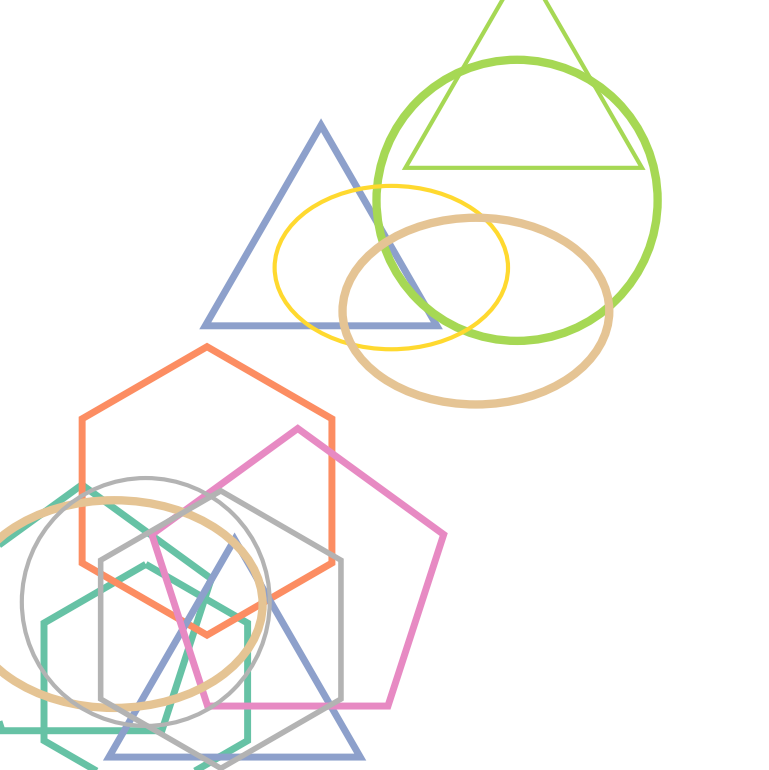[{"shape": "pentagon", "thickness": 2.5, "radius": 0.88, "center": [0.106, 0.194]}, {"shape": "hexagon", "thickness": 2.5, "radius": 0.76, "center": [0.189, 0.114]}, {"shape": "hexagon", "thickness": 2.5, "radius": 0.94, "center": [0.269, 0.362]}, {"shape": "triangle", "thickness": 2.5, "radius": 0.87, "center": [0.417, 0.664]}, {"shape": "triangle", "thickness": 2.5, "radius": 0.94, "center": [0.305, 0.111]}, {"shape": "pentagon", "thickness": 2.5, "radius": 1.0, "center": [0.387, 0.244]}, {"shape": "circle", "thickness": 3, "radius": 0.91, "center": [0.672, 0.74]}, {"shape": "triangle", "thickness": 1.5, "radius": 0.89, "center": [0.68, 0.871]}, {"shape": "oval", "thickness": 1.5, "radius": 0.76, "center": [0.508, 0.652]}, {"shape": "oval", "thickness": 3, "radius": 0.87, "center": [0.618, 0.596]}, {"shape": "oval", "thickness": 3, "radius": 0.96, "center": [0.148, 0.215]}, {"shape": "hexagon", "thickness": 2, "radius": 0.9, "center": [0.287, 0.182]}, {"shape": "circle", "thickness": 1.5, "radius": 0.8, "center": [0.189, 0.218]}]